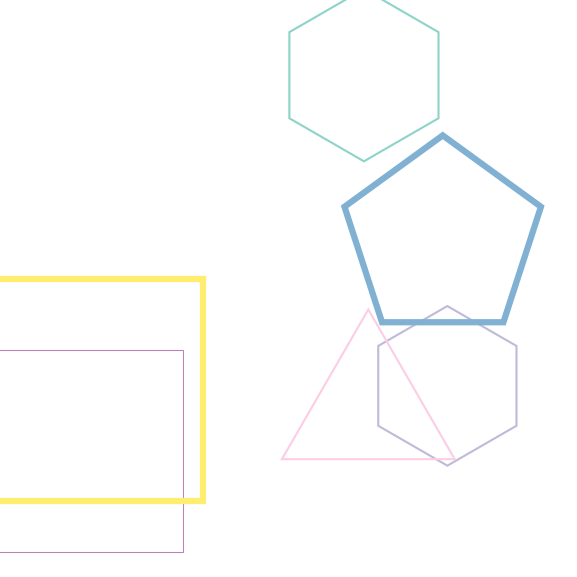[{"shape": "hexagon", "thickness": 1, "radius": 0.75, "center": [0.63, 0.869]}, {"shape": "hexagon", "thickness": 1, "radius": 0.69, "center": [0.775, 0.331]}, {"shape": "pentagon", "thickness": 3, "radius": 0.89, "center": [0.767, 0.586]}, {"shape": "triangle", "thickness": 1, "radius": 0.86, "center": [0.638, 0.29]}, {"shape": "square", "thickness": 0.5, "radius": 0.87, "center": [0.142, 0.218]}, {"shape": "square", "thickness": 3, "radius": 0.96, "center": [0.159, 0.324]}]